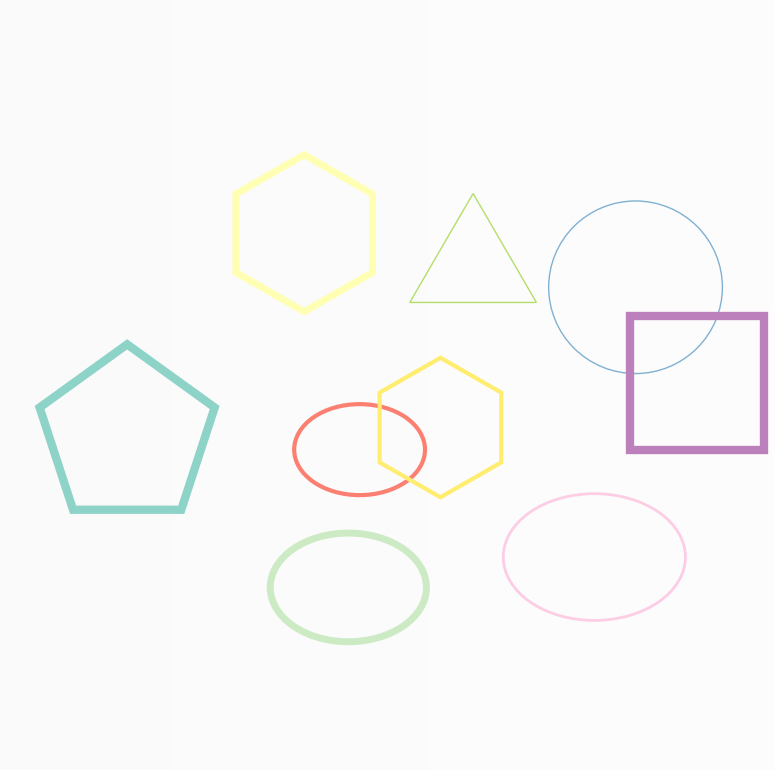[{"shape": "pentagon", "thickness": 3, "radius": 0.59, "center": [0.164, 0.434]}, {"shape": "hexagon", "thickness": 2.5, "radius": 0.51, "center": [0.392, 0.697]}, {"shape": "oval", "thickness": 1.5, "radius": 0.42, "center": [0.464, 0.416]}, {"shape": "circle", "thickness": 0.5, "radius": 0.56, "center": [0.82, 0.627]}, {"shape": "triangle", "thickness": 0.5, "radius": 0.47, "center": [0.61, 0.654]}, {"shape": "oval", "thickness": 1, "radius": 0.59, "center": [0.767, 0.277]}, {"shape": "square", "thickness": 3, "radius": 0.43, "center": [0.899, 0.502]}, {"shape": "oval", "thickness": 2.5, "radius": 0.5, "center": [0.449, 0.237]}, {"shape": "hexagon", "thickness": 1.5, "radius": 0.45, "center": [0.568, 0.445]}]